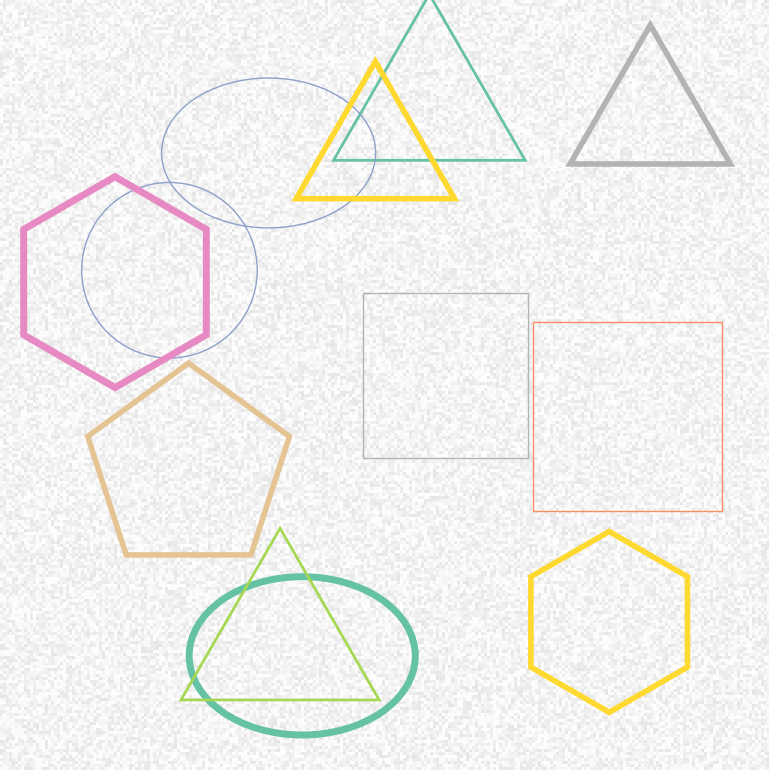[{"shape": "triangle", "thickness": 1, "radius": 0.72, "center": [0.558, 0.864]}, {"shape": "oval", "thickness": 2.5, "radius": 0.73, "center": [0.392, 0.148]}, {"shape": "square", "thickness": 0.5, "radius": 0.61, "center": [0.815, 0.459]}, {"shape": "oval", "thickness": 0.5, "radius": 0.7, "center": [0.349, 0.801]}, {"shape": "circle", "thickness": 0.5, "radius": 0.57, "center": [0.22, 0.649]}, {"shape": "hexagon", "thickness": 2.5, "radius": 0.68, "center": [0.149, 0.634]}, {"shape": "triangle", "thickness": 1, "radius": 0.74, "center": [0.364, 0.165]}, {"shape": "hexagon", "thickness": 2, "radius": 0.59, "center": [0.791, 0.192]}, {"shape": "triangle", "thickness": 2, "radius": 0.59, "center": [0.487, 0.801]}, {"shape": "pentagon", "thickness": 2, "radius": 0.69, "center": [0.245, 0.391]}, {"shape": "triangle", "thickness": 2, "radius": 0.6, "center": [0.844, 0.847]}, {"shape": "square", "thickness": 0.5, "radius": 0.54, "center": [0.579, 0.512]}]